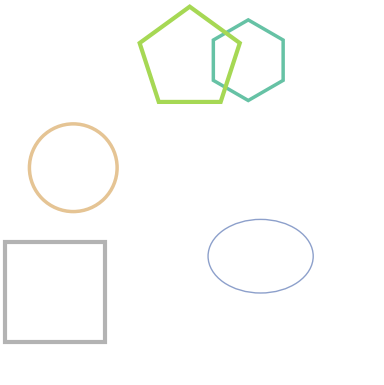[{"shape": "hexagon", "thickness": 2.5, "radius": 0.52, "center": [0.645, 0.844]}, {"shape": "oval", "thickness": 1, "radius": 0.68, "center": [0.677, 0.335]}, {"shape": "pentagon", "thickness": 3, "radius": 0.68, "center": [0.493, 0.846]}, {"shape": "circle", "thickness": 2.5, "radius": 0.57, "center": [0.19, 0.564]}, {"shape": "square", "thickness": 3, "radius": 0.65, "center": [0.142, 0.241]}]